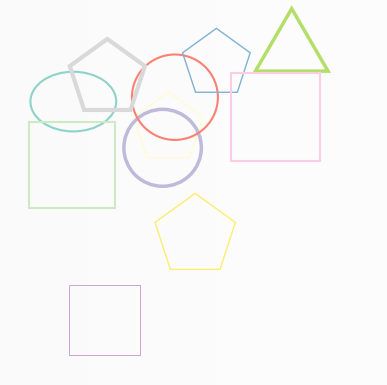[{"shape": "oval", "thickness": 1.5, "radius": 0.55, "center": [0.189, 0.736]}, {"shape": "pentagon", "thickness": 0.5, "radius": 0.47, "center": [0.434, 0.667]}, {"shape": "circle", "thickness": 2.5, "radius": 0.5, "center": [0.42, 0.616]}, {"shape": "circle", "thickness": 1.5, "radius": 0.55, "center": [0.451, 0.748]}, {"shape": "pentagon", "thickness": 1, "radius": 0.46, "center": [0.558, 0.835]}, {"shape": "triangle", "thickness": 2.5, "radius": 0.54, "center": [0.753, 0.869]}, {"shape": "square", "thickness": 1.5, "radius": 0.57, "center": [0.712, 0.696]}, {"shape": "pentagon", "thickness": 3, "radius": 0.51, "center": [0.277, 0.797]}, {"shape": "square", "thickness": 0.5, "radius": 0.45, "center": [0.27, 0.169]}, {"shape": "square", "thickness": 1.5, "radius": 0.56, "center": [0.187, 0.572]}, {"shape": "pentagon", "thickness": 1, "radius": 0.55, "center": [0.504, 0.389]}]